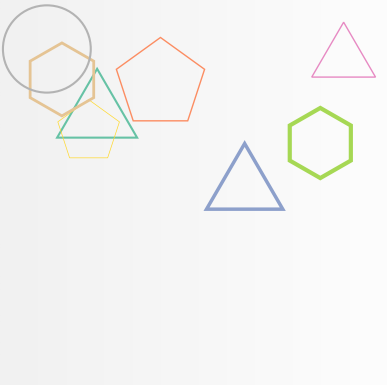[{"shape": "triangle", "thickness": 1.5, "radius": 0.6, "center": [0.251, 0.702]}, {"shape": "pentagon", "thickness": 1, "radius": 0.6, "center": [0.414, 0.783]}, {"shape": "triangle", "thickness": 2.5, "radius": 0.57, "center": [0.631, 0.513]}, {"shape": "triangle", "thickness": 1, "radius": 0.48, "center": [0.887, 0.847]}, {"shape": "hexagon", "thickness": 3, "radius": 0.46, "center": [0.827, 0.629]}, {"shape": "pentagon", "thickness": 0.5, "radius": 0.42, "center": [0.229, 0.658]}, {"shape": "hexagon", "thickness": 2, "radius": 0.47, "center": [0.16, 0.794]}, {"shape": "circle", "thickness": 1.5, "radius": 0.57, "center": [0.121, 0.873]}]